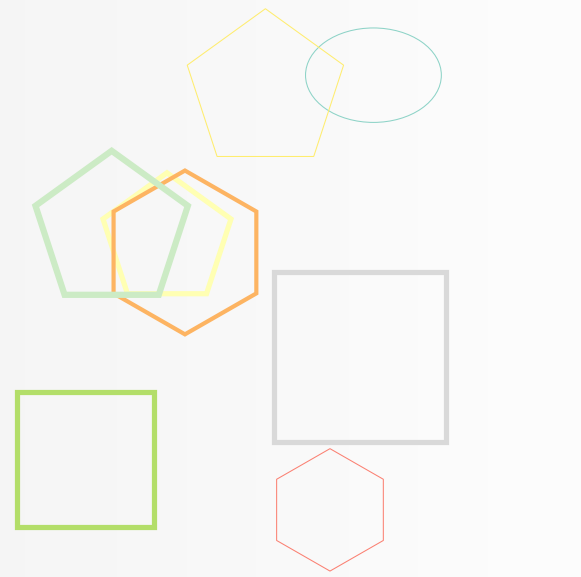[{"shape": "oval", "thickness": 0.5, "radius": 0.58, "center": [0.642, 0.869]}, {"shape": "pentagon", "thickness": 2.5, "radius": 0.58, "center": [0.287, 0.584]}, {"shape": "hexagon", "thickness": 0.5, "radius": 0.53, "center": [0.568, 0.116]}, {"shape": "hexagon", "thickness": 2, "radius": 0.71, "center": [0.318, 0.562]}, {"shape": "square", "thickness": 2.5, "radius": 0.59, "center": [0.147, 0.204]}, {"shape": "square", "thickness": 2.5, "radius": 0.74, "center": [0.62, 0.381]}, {"shape": "pentagon", "thickness": 3, "radius": 0.69, "center": [0.192, 0.6]}, {"shape": "pentagon", "thickness": 0.5, "radius": 0.71, "center": [0.457, 0.843]}]